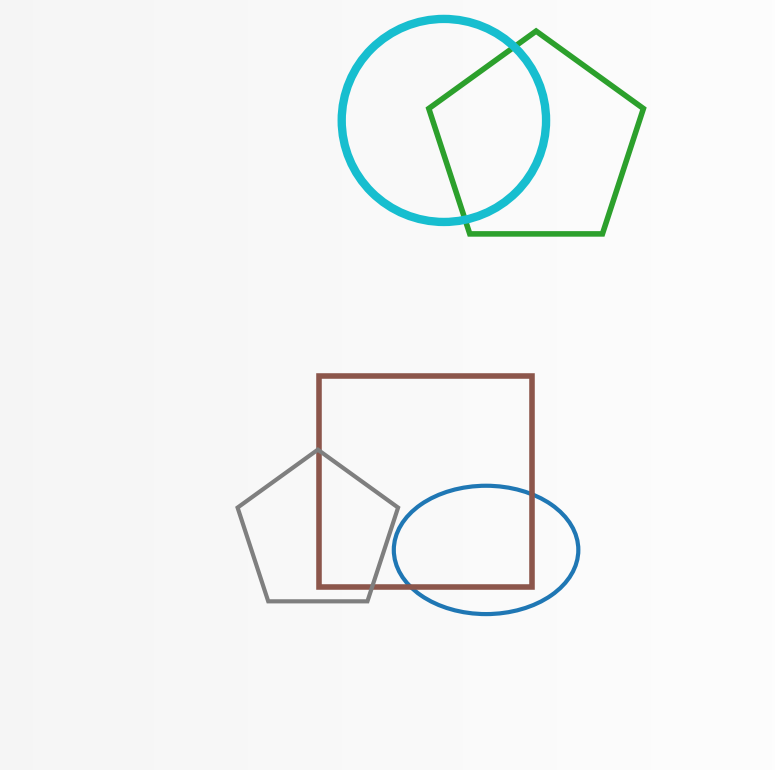[{"shape": "oval", "thickness": 1.5, "radius": 0.6, "center": [0.627, 0.286]}, {"shape": "pentagon", "thickness": 2, "radius": 0.73, "center": [0.692, 0.814]}, {"shape": "square", "thickness": 2, "radius": 0.69, "center": [0.549, 0.375]}, {"shape": "pentagon", "thickness": 1.5, "radius": 0.54, "center": [0.41, 0.307]}, {"shape": "circle", "thickness": 3, "radius": 0.66, "center": [0.573, 0.844]}]